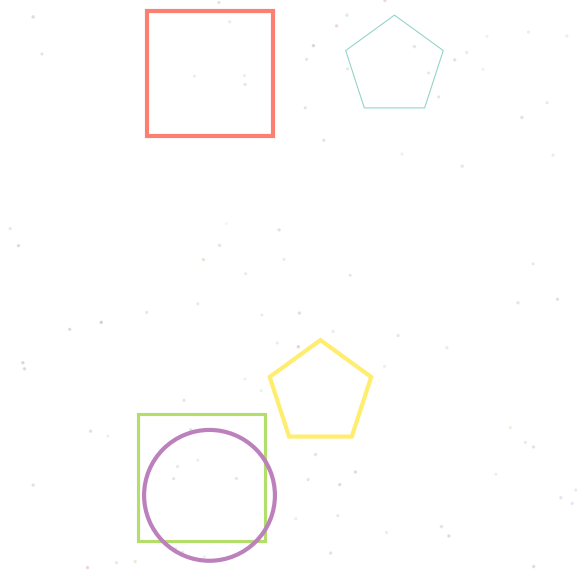[{"shape": "pentagon", "thickness": 0.5, "radius": 0.44, "center": [0.683, 0.884]}, {"shape": "square", "thickness": 2, "radius": 0.54, "center": [0.363, 0.872]}, {"shape": "square", "thickness": 1.5, "radius": 0.55, "center": [0.35, 0.172]}, {"shape": "circle", "thickness": 2, "radius": 0.57, "center": [0.363, 0.141]}, {"shape": "pentagon", "thickness": 2, "radius": 0.46, "center": [0.555, 0.318]}]